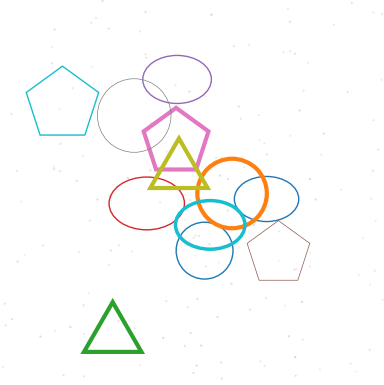[{"shape": "oval", "thickness": 1, "radius": 0.42, "center": [0.692, 0.483]}, {"shape": "circle", "thickness": 1, "radius": 0.37, "center": [0.531, 0.349]}, {"shape": "circle", "thickness": 3, "radius": 0.45, "center": [0.603, 0.497]}, {"shape": "triangle", "thickness": 3, "radius": 0.43, "center": [0.293, 0.129]}, {"shape": "oval", "thickness": 1, "radius": 0.49, "center": [0.381, 0.472]}, {"shape": "oval", "thickness": 1, "radius": 0.45, "center": [0.46, 0.794]}, {"shape": "pentagon", "thickness": 0.5, "radius": 0.43, "center": [0.723, 0.341]}, {"shape": "pentagon", "thickness": 3, "radius": 0.44, "center": [0.457, 0.631]}, {"shape": "circle", "thickness": 0.5, "radius": 0.48, "center": [0.349, 0.7]}, {"shape": "triangle", "thickness": 3, "radius": 0.43, "center": [0.465, 0.555]}, {"shape": "pentagon", "thickness": 1, "radius": 0.49, "center": [0.162, 0.729]}, {"shape": "oval", "thickness": 2.5, "radius": 0.45, "center": [0.546, 0.416]}]